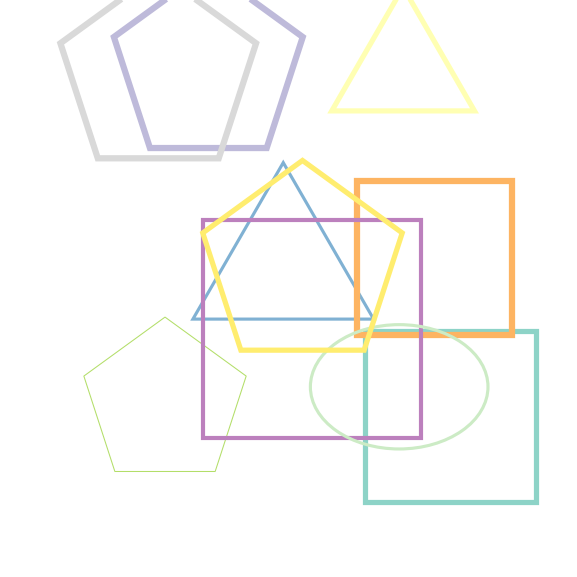[{"shape": "square", "thickness": 2.5, "radius": 0.74, "center": [0.78, 0.278]}, {"shape": "triangle", "thickness": 2.5, "radius": 0.71, "center": [0.698, 0.878]}, {"shape": "pentagon", "thickness": 3, "radius": 0.86, "center": [0.361, 0.882]}, {"shape": "triangle", "thickness": 1.5, "radius": 0.9, "center": [0.49, 0.537]}, {"shape": "square", "thickness": 3, "radius": 0.67, "center": [0.752, 0.552]}, {"shape": "pentagon", "thickness": 0.5, "radius": 0.74, "center": [0.286, 0.302]}, {"shape": "pentagon", "thickness": 3, "radius": 0.89, "center": [0.274, 0.869]}, {"shape": "square", "thickness": 2, "radius": 0.94, "center": [0.541, 0.429]}, {"shape": "oval", "thickness": 1.5, "radius": 0.77, "center": [0.691, 0.329]}, {"shape": "pentagon", "thickness": 2.5, "radius": 0.91, "center": [0.524, 0.54]}]